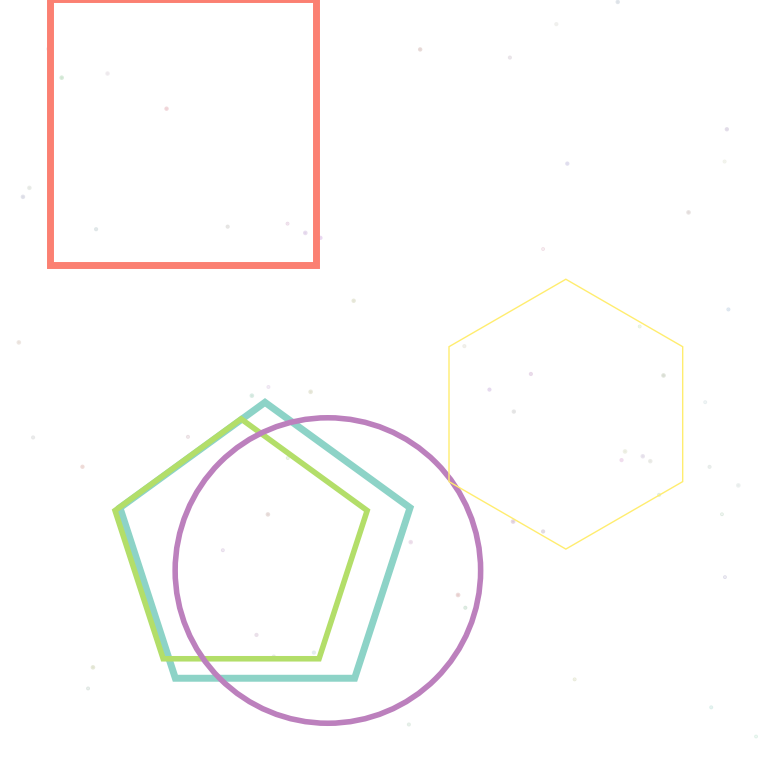[{"shape": "pentagon", "thickness": 2.5, "radius": 0.99, "center": [0.344, 0.279]}, {"shape": "square", "thickness": 2.5, "radius": 0.86, "center": [0.237, 0.828]}, {"shape": "pentagon", "thickness": 2, "radius": 0.86, "center": [0.313, 0.284]}, {"shape": "circle", "thickness": 2, "radius": 0.99, "center": [0.426, 0.259]}, {"shape": "hexagon", "thickness": 0.5, "radius": 0.88, "center": [0.735, 0.462]}]